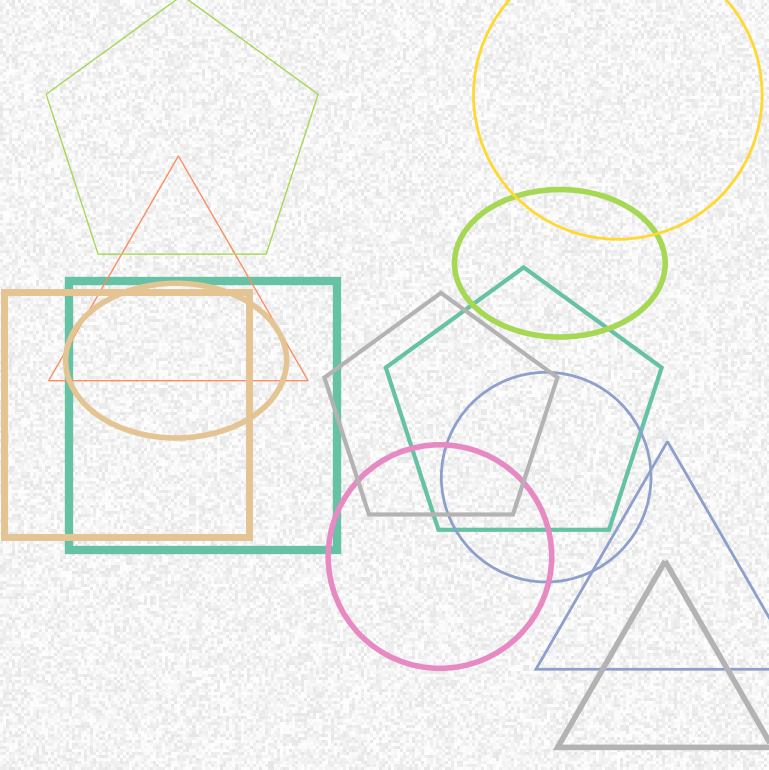[{"shape": "pentagon", "thickness": 1.5, "radius": 0.94, "center": [0.68, 0.464]}, {"shape": "square", "thickness": 3, "radius": 0.87, "center": [0.264, 0.46]}, {"shape": "triangle", "thickness": 0.5, "radius": 0.97, "center": [0.232, 0.603]}, {"shape": "circle", "thickness": 1, "radius": 0.68, "center": [0.709, 0.38]}, {"shape": "triangle", "thickness": 1, "radius": 0.99, "center": [0.867, 0.229]}, {"shape": "circle", "thickness": 2, "radius": 0.73, "center": [0.571, 0.277]}, {"shape": "oval", "thickness": 2, "radius": 0.68, "center": [0.727, 0.658]}, {"shape": "pentagon", "thickness": 0.5, "radius": 0.93, "center": [0.237, 0.82]}, {"shape": "circle", "thickness": 1, "radius": 0.94, "center": [0.802, 0.877]}, {"shape": "oval", "thickness": 2, "radius": 0.72, "center": [0.229, 0.532]}, {"shape": "square", "thickness": 2.5, "radius": 0.79, "center": [0.164, 0.462]}, {"shape": "pentagon", "thickness": 1.5, "radius": 0.8, "center": [0.573, 0.461]}, {"shape": "triangle", "thickness": 2, "radius": 0.81, "center": [0.864, 0.11]}]